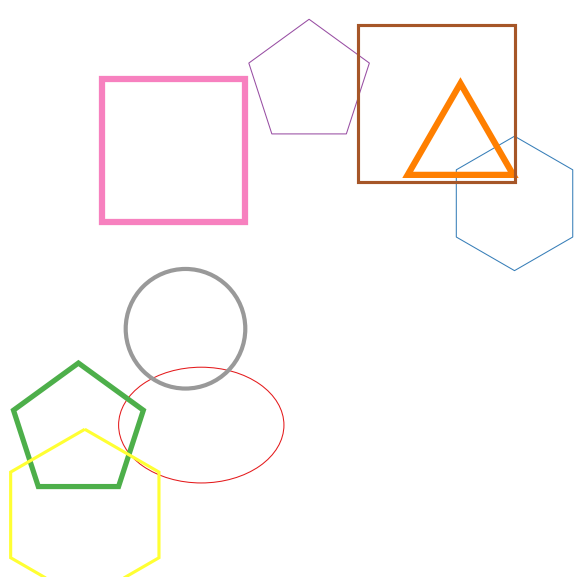[{"shape": "oval", "thickness": 0.5, "radius": 0.72, "center": [0.349, 0.263]}, {"shape": "hexagon", "thickness": 0.5, "radius": 0.58, "center": [0.891, 0.647]}, {"shape": "pentagon", "thickness": 2.5, "radius": 0.59, "center": [0.136, 0.252]}, {"shape": "pentagon", "thickness": 0.5, "radius": 0.55, "center": [0.535, 0.856]}, {"shape": "triangle", "thickness": 3, "radius": 0.53, "center": [0.797, 0.749]}, {"shape": "hexagon", "thickness": 1.5, "radius": 0.74, "center": [0.147, 0.108]}, {"shape": "square", "thickness": 1.5, "radius": 0.68, "center": [0.756, 0.819]}, {"shape": "square", "thickness": 3, "radius": 0.62, "center": [0.301, 0.738]}, {"shape": "circle", "thickness": 2, "radius": 0.52, "center": [0.321, 0.43]}]